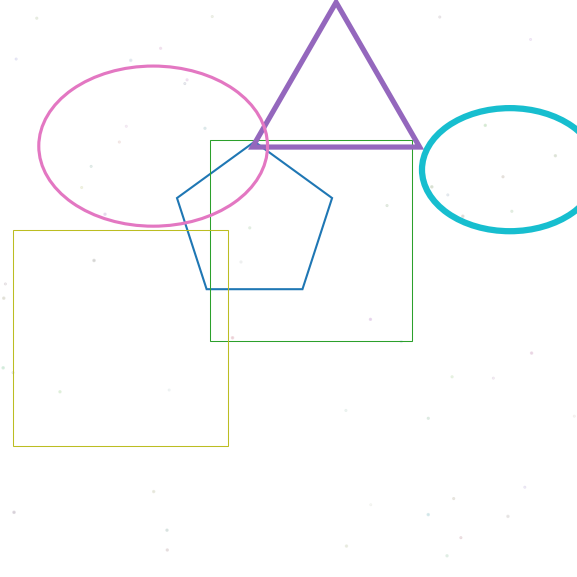[{"shape": "pentagon", "thickness": 1, "radius": 0.71, "center": [0.441, 0.613]}, {"shape": "square", "thickness": 0.5, "radius": 0.87, "center": [0.538, 0.583]}, {"shape": "triangle", "thickness": 2.5, "radius": 0.84, "center": [0.582, 0.828]}, {"shape": "oval", "thickness": 1.5, "radius": 0.99, "center": [0.265, 0.746]}, {"shape": "square", "thickness": 0.5, "radius": 0.93, "center": [0.209, 0.414]}, {"shape": "oval", "thickness": 3, "radius": 0.76, "center": [0.883, 0.705]}]